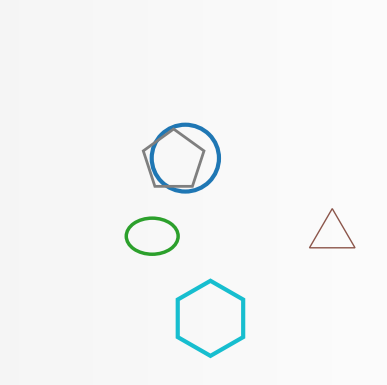[{"shape": "circle", "thickness": 3, "radius": 0.43, "center": [0.478, 0.589]}, {"shape": "oval", "thickness": 2.5, "radius": 0.33, "center": [0.393, 0.387]}, {"shape": "triangle", "thickness": 1, "radius": 0.34, "center": [0.857, 0.39]}, {"shape": "pentagon", "thickness": 2, "radius": 0.41, "center": [0.448, 0.583]}, {"shape": "hexagon", "thickness": 3, "radius": 0.49, "center": [0.543, 0.173]}]